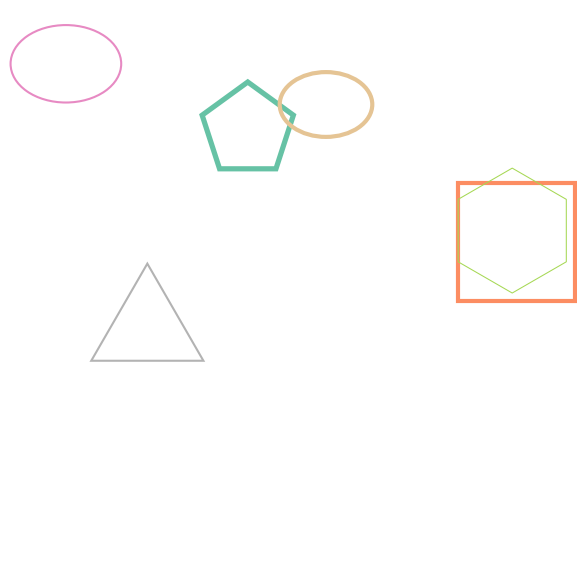[{"shape": "pentagon", "thickness": 2.5, "radius": 0.42, "center": [0.429, 0.774]}, {"shape": "square", "thickness": 2, "radius": 0.51, "center": [0.895, 0.58]}, {"shape": "oval", "thickness": 1, "radius": 0.48, "center": [0.114, 0.889]}, {"shape": "hexagon", "thickness": 0.5, "radius": 0.54, "center": [0.887, 0.6]}, {"shape": "oval", "thickness": 2, "radius": 0.4, "center": [0.564, 0.818]}, {"shape": "triangle", "thickness": 1, "radius": 0.56, "center": [0.255, 0.431]}]